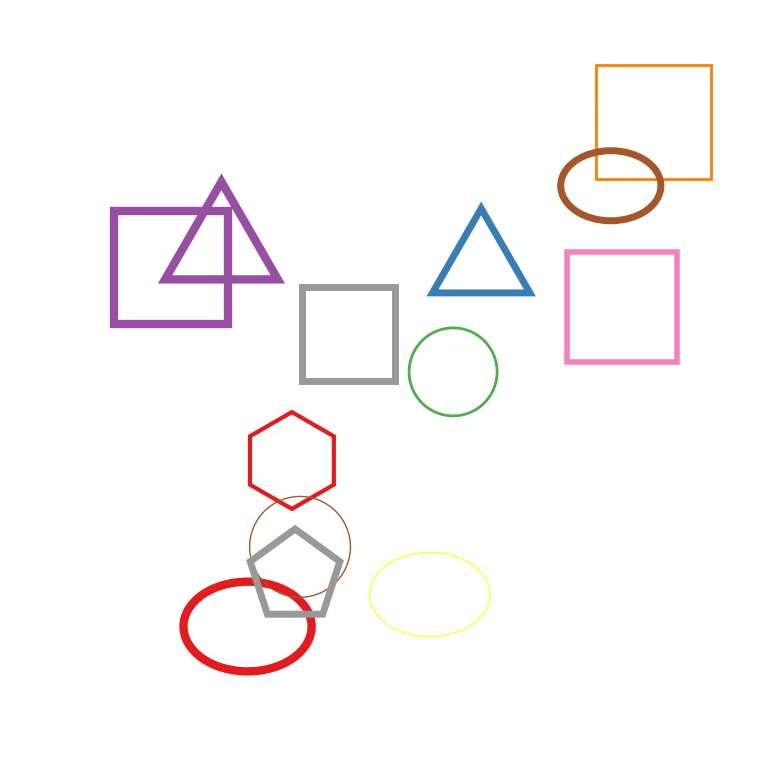[{"shape": "hexagon", "thickness": 1.5, "radius": 0.31, "center": [0.379, 0.402]}, {"shape": "oval", "thickness": 3, "radius": 0.42, "center": [0.322, 0.186]}, {"shape": "triangle", "thickness": 2.5, "radius": 0.37, "center": [0.625, 0.656]}, {"shape": "circle", "thickness": 1, "radius": 0.29, "center": [0.588, 0.517]}, {"shape": "triangle", "thickness": 3, "radius": 0.42, "center": [0.288, 0.679]}, {"shape": "square", "thickness": 3, "radius": 0.37, "center": [0.222, 0.653]}, {"shape": "square", "thickness": 1, "radius": 0.37, "center": [0.849, 0.841]}, {"shape": "oval", "thickness": 0.5, "radius": 0.39, "center": [0.558, 0.228]}, {"shape": "circle", "thickness": 0.5, "radius": 0.33, "center": [0.39, 0.29]}, {"shape": "oval", "thickness": 2.5, "radius": 0.33, "center": [0.793, 0.759]}, {"shape": "square", "thickness": 2, "radius": 0.36, "center": [0.808, 0.601]}, {"shape": "pentagon", "thickness": 2.5, "radius": 0.31, "center": [0.383, 0.252]}, {"shape": "square", "thickness": 2.5, "radius": 0.3, "center": [0.453, 0.566]}]